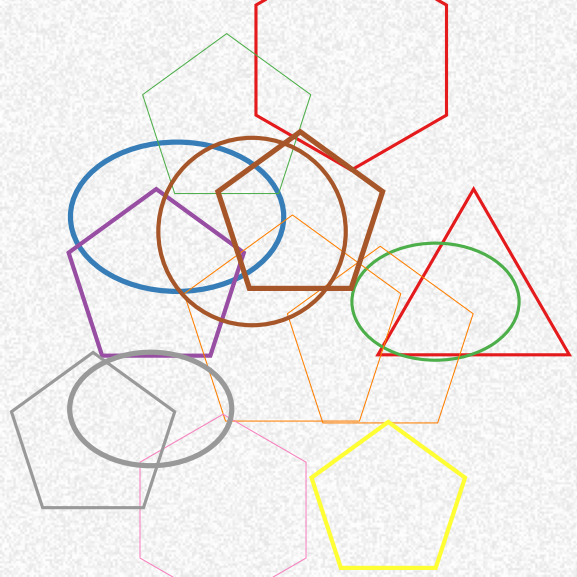[{"shape": "triangle", "thickness": 1.5, "radius": 0.96, "center": [0.82, 0.48]}, {"shape": "hexagon", "thickness": 1.5, "radius": 0.95, "center": [0.608, 0.895]}, {"shape": "oval", "thickness": 2.5, "radius": 0.92, "center": [0.307, 0.624]}, {"shape": "pentagon", "thickness": 0.5, "radius": 0.77, "center": [0.393, 0.788]}, {"shape": "oval", "thickness": 1.5, "radius": 0.72, "center": [0.754, 0.477]}, {"shape": "pentagon", "thickness": 2, "radius": 0.8, "center": [0.271, 0.512]}, {"shape": "pentagon", "thickness": 0.5, "radius": 0.99, "center": [0.506, 0.43]}, {"shape": "pentagon", "thickness": 0.5, "radius": 0.85, "center": [0.658, 0.404]}, {"shape": "pentagon", "thickness": 2, "radius": 0.7, "center": [0.672, 0.129]}, {"shape": "pentagon", "thickness": 2.5, "radius": 0.75, "center": [0.52, 0.621]}, {"shape": "circle", "thickness": 2, "radius": 0.81, "center": [0.436, 0.598]}, {"shape": "hexagon", "thickness": 0.5, "radius": 0.83, "center": [0.386, 0.116]}, {"shape": "pentagon", "thickness": 1.5, "radius": 0.74, "center": [0.161, 0.24]}, {"shape": "oval", "thickness": 2.5, "radius": 0.7, "center": [0.261, 0.291]}]